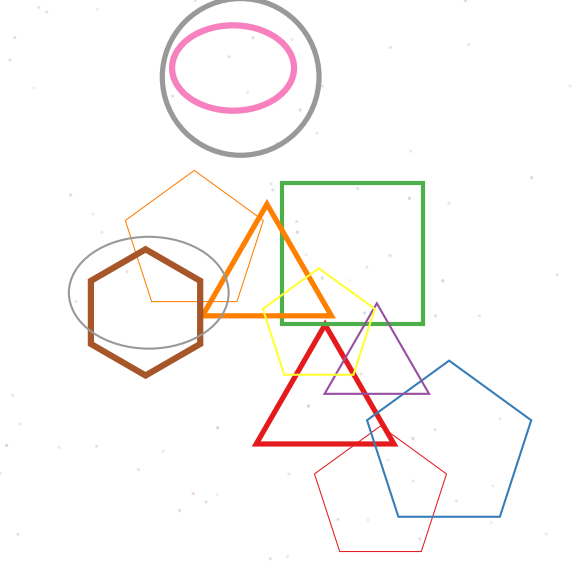[{"shape": "pentagon", "thickness": 0.5, "radius": 0.6, "center": [0.659, 0.141]}, {"shape": "triangle", "thickness": 2.5, "radius": 0.69, "center": [0.563, 0.299]}, {"shape": "pentagon", "thickness": 1, "radius": 0.75, "center": [0.778, 0.225]}, {"shape": "square", "thickness": 2, "radius": 0.61, "center": [0.61, 0.559]}, {"shape": "triangle", "thickness": 1, "radius": 0.52, "center": [0.653, 0.369]}, {"shape": "triangle", "thickness": 2.5, "radius": 0.64, "center": [0.462, 0.517]}, {"shape": "pentagon", "thickness": 0.5, "radius": 0.63, "center": [0.336, 0.578]}, {"shape": "pentagon", "thickness": 1, "radius": 0.51, "center": [0.552, 0.433]}, {"shape": "hexagon", "thickness": 3, "radius": 0.55, "center": [0.252, 0.458]}, {"shape": "oval", "thickness": 3, "radius": 0.53, "center": [0.404, 0.881]}, {"shape": "oval", "thickness": 1, "radius": 0.69, "center": [0.258, 0.492]}, {"shape": "circle", "thickness": 2.5, "radius": 0.68, "center": [0.417, 0.866]}]